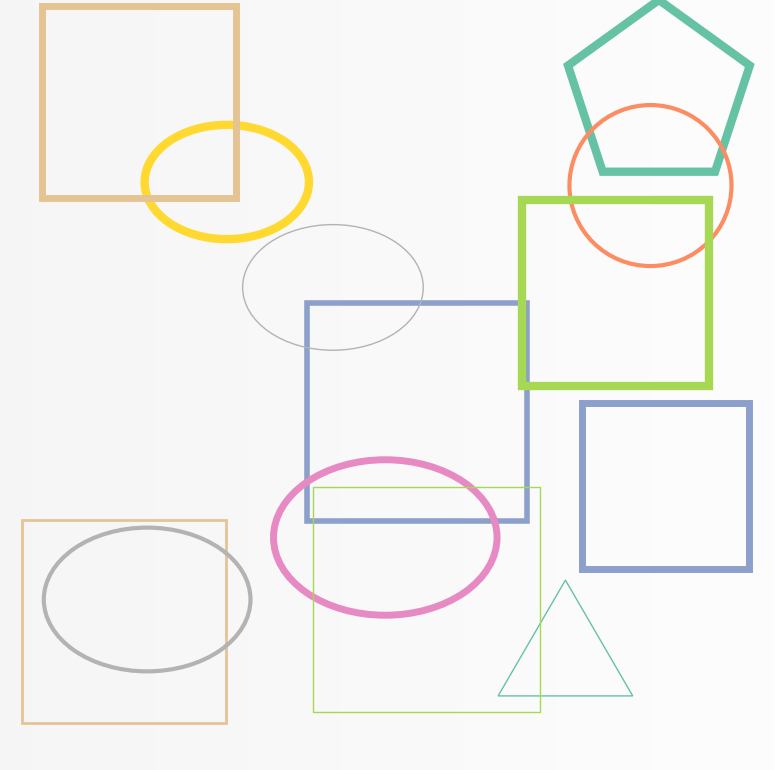[{"shape": "triangle", "thickness": 0.5, "radius": 0.5, "center": [0.73, 0.146]}, {"shape": "pentagon", "thickness": 3, "radius": 0.62, "center": [0.85, 0.877]}, {"shape": "circle", "thickness": 1.5, "radius": 0.52, "center": [0.839, 0.759]}, {"shape": "square", "thickness": 2.5, "radius": 0.54, "center": [0.858, 0.369]}, {"shape": "square", "thickness": 2, "radius": 0.71, "center": [0.538, 0.465]}, {"shape": "oval", "thickness": 2.5, "radius": 0.72, "center": [0.497, 0.302]}, {"shape": "square", "thickness": 3, "radius": 0.6, "center": [0.794, 0.619]}, {"shape": "square", "thickness": 0.5, "radius": 0.73, "center": [0.55, 0.221]}, {"shape": "oval", "thickness": 3, "radius": 0.53, "center": [0.293, 0.764]}, {"shape": "square", "thickness": 1, "radius": 0.66, "center": [0.16, 0.193]}, {"shape": "square", "thickness": 2.5, "radius": 0.62, "center": [0.18, 0.867]}, {"shape": "oval", "thickness": 1.5, "radius": 0.67, "center": [0.19, 0.221]}, {"shape": "oval", "thickness": 0.5, "radius": 0.58, "center": [0.43, 0.627]}]